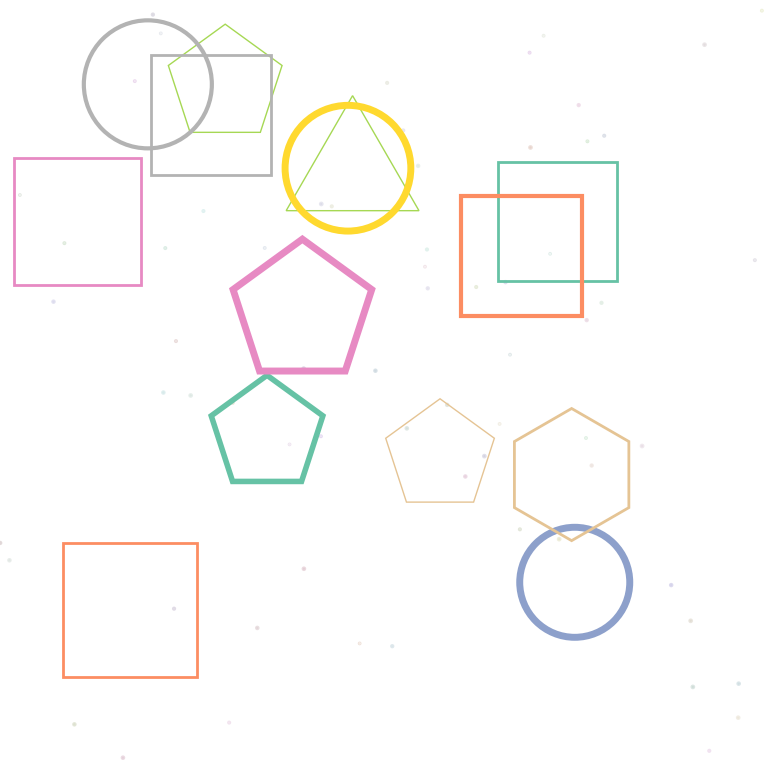[{"shape": "square", "thickness": 1, "radius": 0.39, "center": [0.724, 0.712]}, {"shape": "pentagon", "thickness": 2, "radius": 0.38, "center": [0.347, 0.436]}, {"shape": "square", "thickness": 1.5, "radius": 0.39, "center": [0.677, 0.668]}, {"shape": "square", "thickness": 1, "radius": 0.43, "center": [0.168, 0.208]}, {"shape": "circle", "thickness": 2.5, "radius": 0.36, "center": [0.746, 0.244]}, {"shape": "pentagon", "thickness": 2.5, "radius": 0.47, "center": [0.393, 0.595]}, {"shape": "square", "thickness": 1, "radius": 0.41, "center": [0.101, 0.712]}, {"shape": "triangle", "thickness": 0.5, "radius": 0.5, "center": [0.458, 0.776]}, {"shape": "pentagon", "thickness": 0.5, "radius": 0.39, "center": [0.292, 0.891]}, {"shape": "circle", "thickness": 2.5, "radius": 0.41, "center": [0.452, 0.782]}, {"shape": "pentagon", "thickness": 0.5, "radius": 0.37, "center": [0.571, 0.408]}, {"shape": "hexagon", "thickness": 1, "radius": 0.43, "center": [0.742, 0.384]}, {"shape": "square", "thickness": 1, "radius": 0.39, "center": [0.275, 0.85]}, {"shape": "circle", "thickness": 1.5, "radius": 0.42, "center": [0.192, 0.89]}]